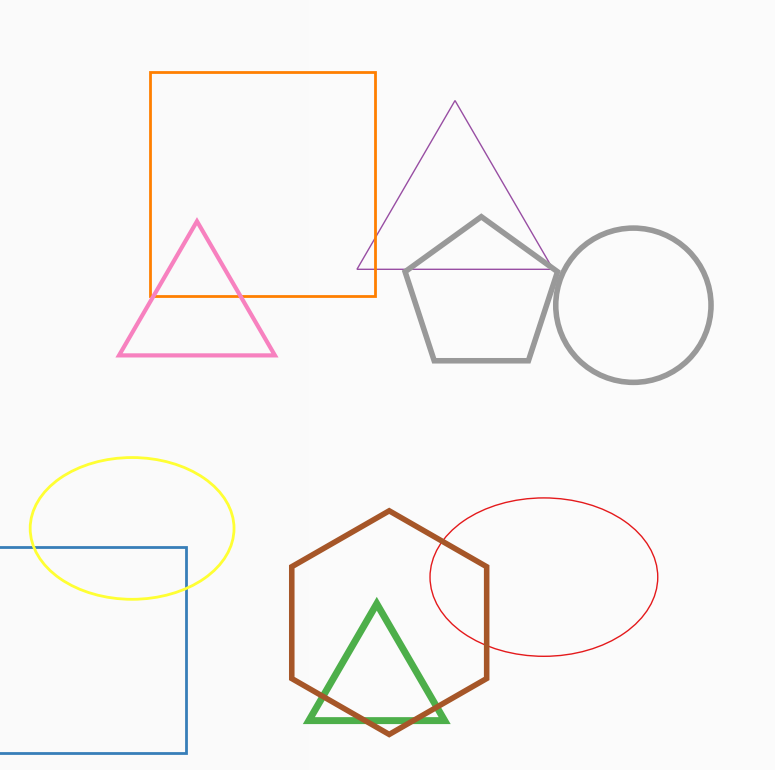[{"shape": "oval", "thickness": 0.5, "radius": 0.73, "center": [0.702, 0.251]}, {"shape": "square", "thickness": 1, "radius": 0.67, "center": [0.106, 0.156]}, {"shape": "triangle", "thickness": 2.5, "radius": 0.51, "center": [0.486, 0.115]}, {"shape": "triangle", "thickness": 0.5, "radius": 0.73, "center": [0.587, 0.723]}, {"shape": "square", "thickness": 1, "radius": 0.73, "center": [0.339, 0.761]}, {"shape": "oval", "thickness": 1, "radius": 0.66, "center": [0.17, 0.314]}, {"shape": "hexagon", "thickness": 2, "radius": 0.73, "center": [0.502, 0.191]}, {"shape": "triangle", "thickness": 1.5, "radius": 0.58, "center": [0.254, 0.597]}, {"shape": "circle", "thickness": 2, "radius": 0.5, "center": [0.817, 0.604]}, {"shape": "pentagon", "thickness": 2, "radius": 0.52, "center": [0.621, 0.615]}]